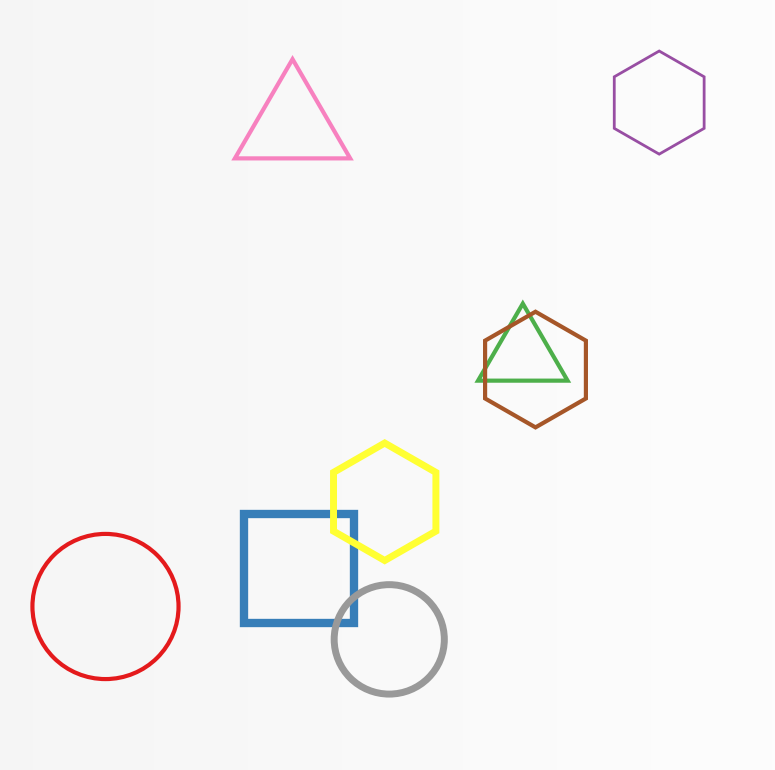[{"shape": "circle", "thickness": 1.5, "radius": 0.47, "center": [0.136, 0.212]}, {"shape": "square", "thickness": 3, "radius": 0.35, "center": [0.386, 0.261]}, {"shape": "triangle", "thickness": 1.5, "radius": 0.33, "center": [0.675, 0.539]}, {"shape": "hexagon", "thickness": 1, "radius": 0.33, "center": [0.851, 0.867]}, {"shape": "hexagon", "thickness": 2.5, "radius": 0.38, "center": [0.496, 0.348]}, {"shape": "hexagon", "thickness": 1.5, "radius": 0.38, "center": [0.691, 0.52]}, {"shape": "triangle", "thickness": 1.5, "radius": 0.43, "center": [0.377, 0.837]}, {"shape": "circle", "thickness": 2.5, "radius": 0.36, "center": [0.502, 0.17]}]